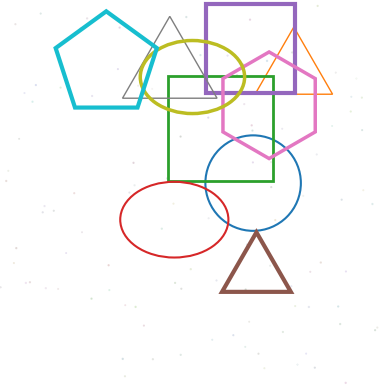[{"shape": "circle", "thickness": 1.5, "radius": 0.62, "center": [0.657, 0.524]}, {"shape": "triangle", "thickness": 1, "radius": 0.58, "center": [0.763, 0.813]}, {"shape": "square", "thickness": 2, "radius": 0.68, "center": [0.572, 0.667]}, {"shape": "oval", "thickness": 1.5, "radius": 0.7, "center": [0.453, 0.429]}, {"shape": "square", "thickness": 3, "radius": 0.58, "center": [0.651, 0.875]}, {"shape": "triangle", "thickness": 3, "radius": 0.52, "center": [0.666, 0.294]}, {"shape": "hexagon", "thickness": 2.5, "radius": 0.69, "center": [0.699, 0.727]}, {"shape": "triangle", "thickness": 1, "radius": 0.71, "center": [0.441, 0.816]}, {"shape": "oval", "thickness": 2.5, "radius": 0.68, "center": [0.5, 0.8]}, {"shape": "pentagon", "thickness": 3, "radius": 0.69, "center": [0.276, 0.832]}]